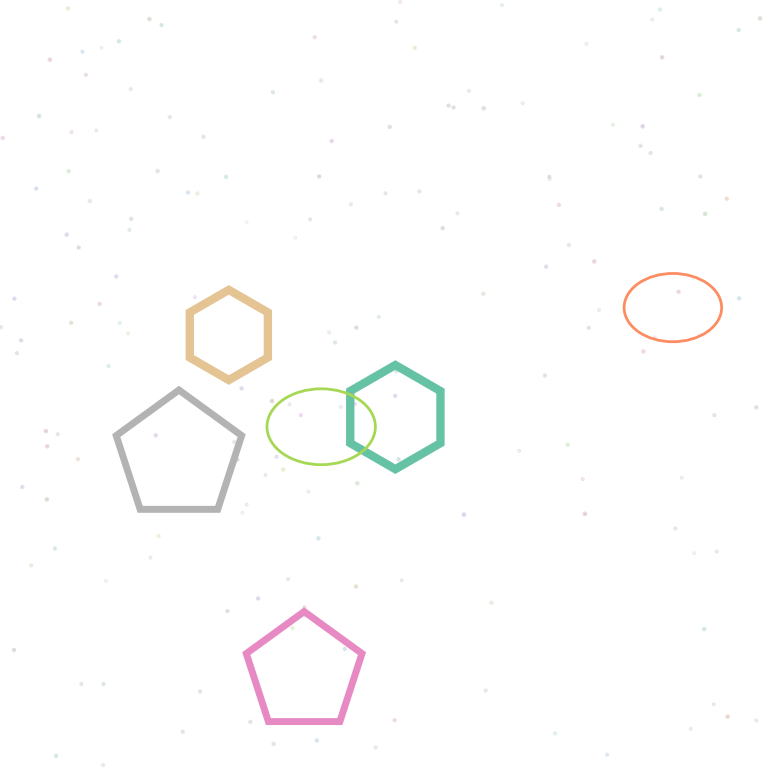[{"shape": "hexagon", "thickness": 3, "radius": 0.34, "center": [0.513, 0.458]}, {"shape": "oval", "thickness": 1, "radius": 0.32, "center": [0.874, 0.601]}, {"shape": "pentagon", "thickness": 2.5, "radius": 0.39, "center": [0.395, 0.127]}, {"shape": "oval", "thickness": 1, "radius": 0.35, "center": [0.417, 0.446]}, {"shape": "hexagon", "thickness": 3, "radius": 0.29, "center": [0.297, 0.565]}, {"shape": "pentagon", "thickness": 2.5, "radius": 0.43, "center": [0.232, 0.408]}]